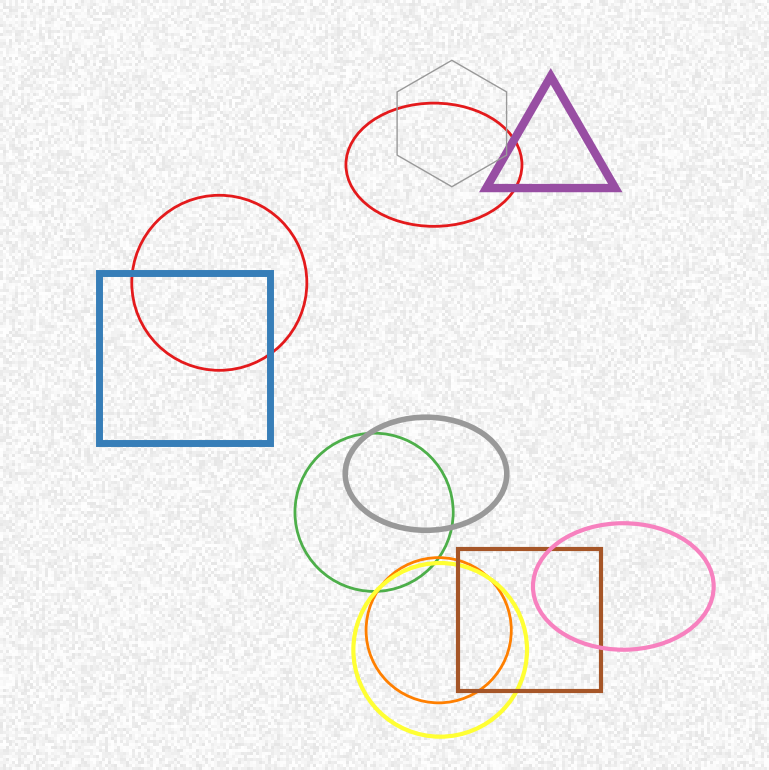[{"shape": "oval", "thickness": 1, "radius": 0.57, "center": [0.564, 0.786]}, {"shape": "circle", "thickness": 1, "radius": 0.57, "center": [0.285, 0.633]}, {"shape": "square", "thickness": 2.5, "radius": 0.55, "center": [0.239, 0.535]}, {"shape": "circle", "thickness": 1, "radius": 0.51, "center": [0.486, 0.335]}, {"shape": "triangle", "thickness": 3, "radius": 0.48, "center": [0.715, 0.804]}, {"shape": "circle", "thickness": 1, "radius": 0.47, "center": [0.57, 0.182]}, {"shape": "circle", "thickness": 1.5, "radius": 0.56, "center": [0.572, 0.156]}, {"shape": "square", "thickness": 1.5, "radius": 0.46, "center": [0.688, 0.195]}, {"shape": "oval", "thickness": 1.5, "radius": 0.59, "center": [0.81, 0.238]}, {"shape": "hexagon", "thickness": 0.5, "radius": 0.41, "center": [0.587, 0.84]}, {"shape": "oval", "thickness": 2, "radius": 0.52, "center": [0.553, 0.385]}]